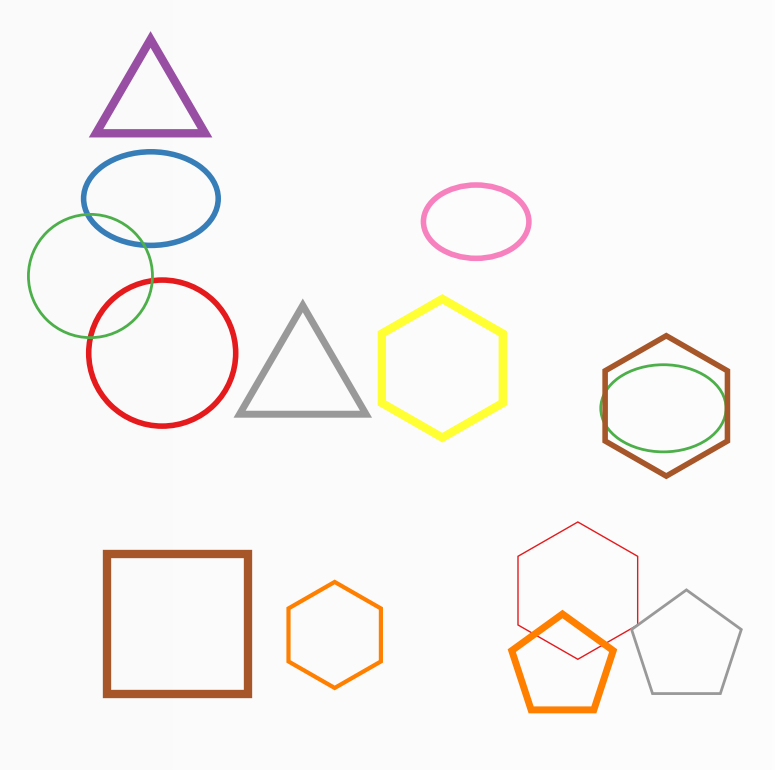[{"shape": "circle", "thickness": 2, "radius": 0.47, "center": [0.209, 0.541]}, {"shape": "hexagon", "thickness": 0.5, "radius": 0.45, "center": [0.746, 0.233]}, {"shape": "oval", "thickness": 2, "radius": 0.43, "center": [0.195, 0.742]}, {"shape": "circle", "thickness": 1, "radius": 0.4, "center": [0.117, 0.642]}, {"shape": "oval", "thickness": 1, "radius": 0.4, "center": [0.856, 0.47]}, {"shape": "triangle", "thickness": 3, "radius": 0.41, "center": [0.194, 0.868]}, {"shape": "hexagon", "thickness": 1.5, "radius": 0.34, "center": [0.432, 0.175]}, {"shape": "pentagon", "thickness": 2.5, "radius": 0.34, "center": [0.726, 0.134]}, {"shape": "hexagon", "thickness": 3, "radius": 0.45, "center": [0.571, 0.522]}, {"shape": "square", "thickness": 3, "radius": 0.45, "center": [0.229, 0.189]}, {"shape": "hexagon", "thickness": 2, "radius": 0.46, "center": [0.86, 0.473]}, {"shape": "oval", "thickness": 2, "radius": 0.34, "center": [0.614, 0.712]}, {"shape": "pentagon", "thickness": 1, "radius": 0.37, "center": [0.886, 0.159]}, {"shape": "triangle", "thickness": 2.5, "radius": 0.47, "center": [0.391, 0.509]}]